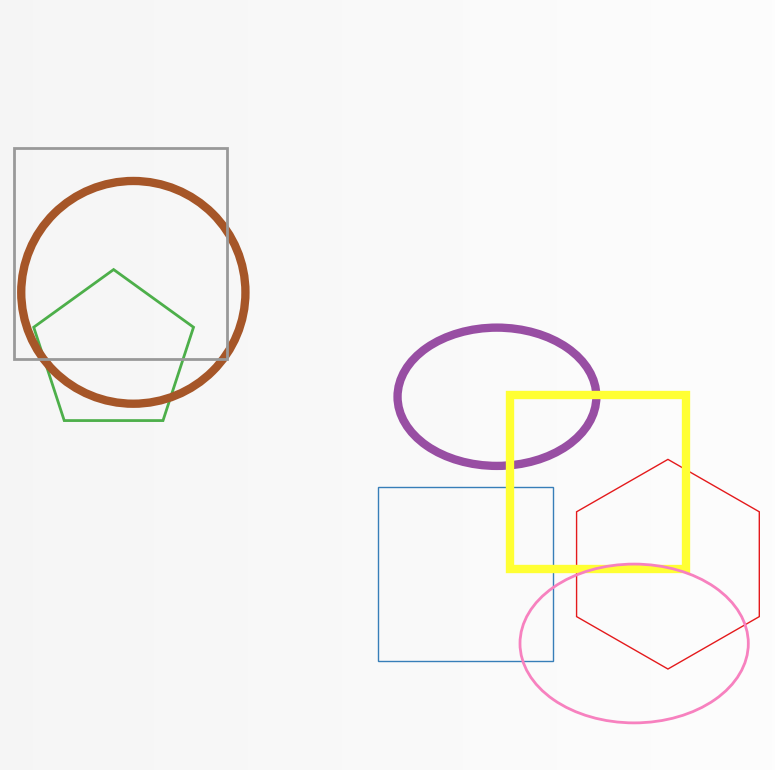[{"shape": "hexagon", "thickness": 0.5, "radius": 0.68, "center": [0.862, 0.267]}, {"shape": "square", "thickness": 0.5, "radius": 0.56, "center": [0.601, 0.254]}, {"shape": "pentagon", "thickness": 1, "radius": 0.54, "center": [0.147, 0.542]}, {"shape": "oval", "thickness": 3, "radius": 0.64, "center": [0.641, 0.485]}, {"shape": "square", "thickness": 3, "radius": 0.57, "center": [0.772, 0.374]}, {"shape": "circle", "thickness": 3, "radius": 0.72, "center": [0.172, 0.62]}, {"shape": "oval", "thickness": 1, "radius": 0.74, "center": [0.818, 0.164]}, {"shape": "square", "thickness": 1, "radius": 0.69, "center": [0.155, 0.671]}]